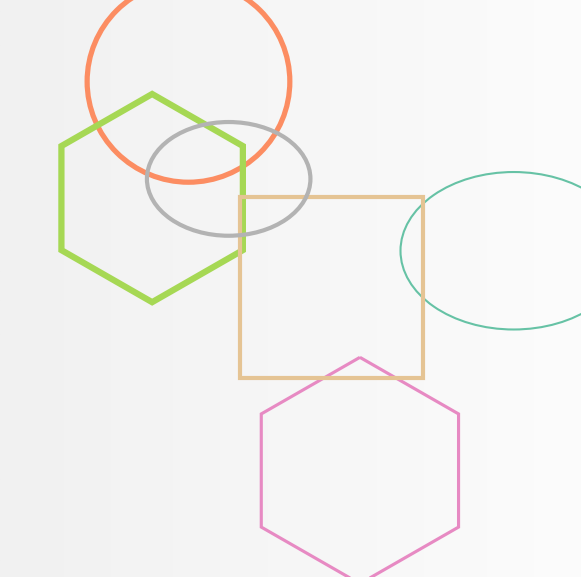[{"shape": "oval", "thickness": 1, "radius": 0.97, "center": [0.884, 0.565]}, {"shape": "circle", "thickness": 2.5, "radius": 0.87, "center": [0.324, 0.858]}, {"shape": "hexagon", "thickness": 1.5, "radius": 0.98, "center": [0.619, 0.184]}, {"shape": "hexagon", "thickness": 3, "radius": 0.9, "center": [0.262, 0.656]}, {"shape": "square", "thickness": 2, "radius": 0.79, "center": [0.57, 0.501]}, {"shape": "oval", "thickness": 2, "radius": 0.7, "center": [0.393, 0.689]}]